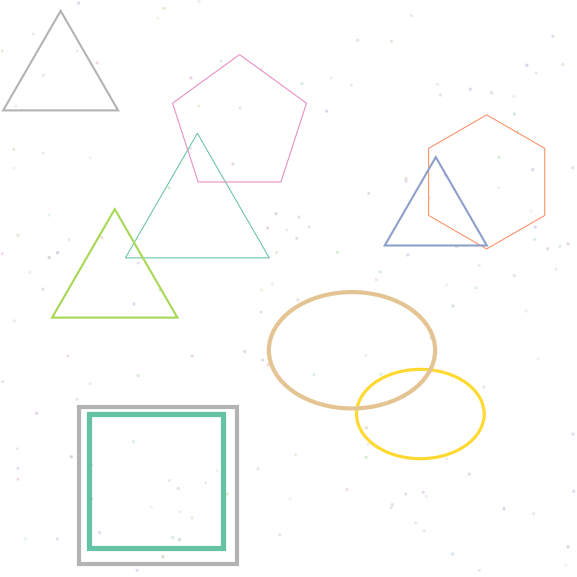[{"shape": "square", "thickness": 2.5, "radius": 0.58, "center": [0.271, 0.167]}, {"shape": "triangle", "thickness": 0.5, "radius": 0.72, "center": [0.342, 0.625]}, {"shape": "hexagon", "thickness": 0.5, "radius": 0.58, "center": [0.843, 0.684]}, {"shape": "triangle", "thickness": 1, "radius": 0.51, "center": [0.755, 0.625]}, {"shape": "pentagon", "thickness": 0.5, "radius": 0.61, "center": [0.415, 0.783]}, {"shape": "triangle", "thickness": 1, "radius": 0.63, "center": [0.199, 0.512]}, {"shape": "oval", "thickness": 1.5, "radius": 0.55, "center": [0.728, 0.282]}, {"shape": "oval", "thickness": 2, "radius": 0.72, "center": [0.609, 0.393]}, {"shape": "square", "thickness": 2, "radius": 0.68, "center": [0.274, 0.158]}, {"shape": "triangle", "thickness": 1, "radius": 0.57, "center": [0.105, 0.865]}]